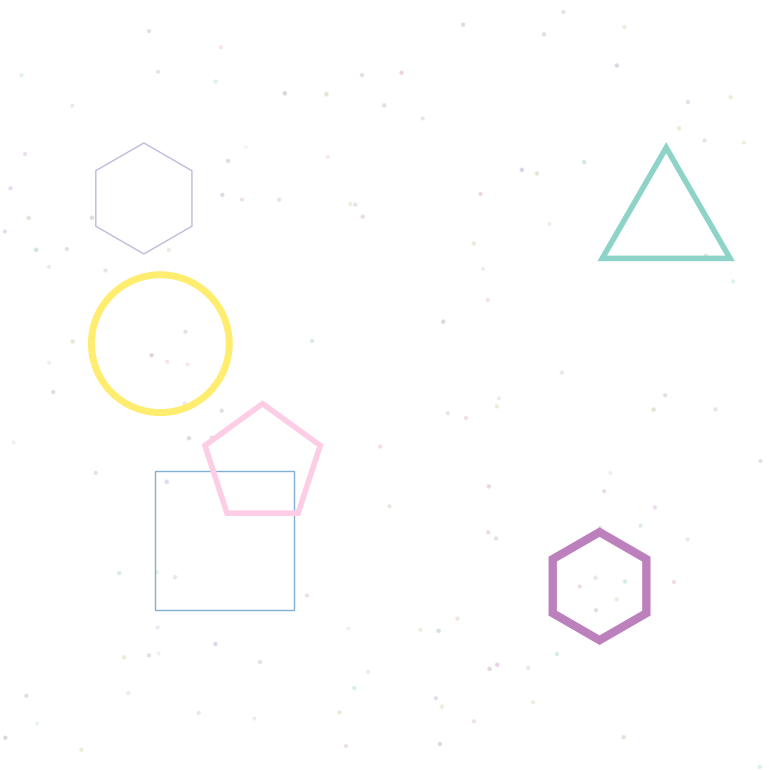[{"shape": "triangle", "thickness": 2, "radius": 0.48, "center": [0.865, 0.712]}, {"shape": "hexagon", "thickness": 0.5, "radius": 0.36, "center": [0.187, 0.742]}, {"shape": "square", "thickness": 0.5, "radius": 0.45, "center": [0.291, 0.298]}, {"shape": "pentagon", "thickness": 2, "radius": 0.39, "center": [0.341, 0.397]}, {"shape": "hexagon", "thickness": 3, "radius": 0.35, "center": [0.779, 0.239]}, {"shape": "circle", "thickness": 2.5, "radius": 0.45, "center": [0.208, 0.554]}]